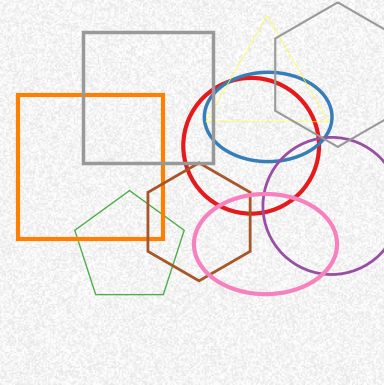[{"shape": "circle", "thickness": 3, "radius": 0.88, "center": [0.652, 0.621]}, {"shape": "oval", "thickness": 2.5, "radius": 0.83, "center": [0.697, 0.696]}, {"shape": "pentagon", "thickness": 1, "radius": 0.75, "center": [0.336, 0.356]}, {"shape": "circle", "thickness": 2, "radius": 0.89, "center": [0.861, 0.465]}, {"shape": "square", "thickness": 3, "radius": 0.94, "center": [0.236, 0.566]}, {"shape": "triangle", "thickness": 0.5, "radius": 0.92, "center": [0.694, 0.776]}, {"shape": "hexagon", "thickness": 2, "radius": 0.77, "center": [0.517, 0.424]}, {"shape": "oval", "thickness": 3, "radius": 0.93, "center": [0.69, 0.366]}, {"shape": "hexagon", "thickness": 1.5, "radius": 0.94, "center": [0.877, 0.806]}, {"shape": "square", "thickness": 2.5, "radius": 0.85, "center": [0.384, 0.747]}]